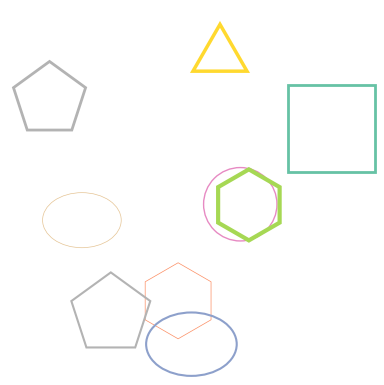[{"shape": "square", "thickness": 2, "radius": 0.56, "center": [0.862, 0.667]}, {"shape": "hexagon", "thickness": 0.5, "radius": 0.49, "center": [0.463, 0.219]}, {"shape": "oval", "thickness": 1.5, "radius": 0.59, "center": [0.497, 0.106]}, {"shape": "circle", "thickness": 1, "radius": 0.48, "center": [0.624, 0.469]}, {"shape": "hexagon", "thickness": 3, "radius": 0.46, "center": [0.646, 0.468]}, {"shape": "triangle", "thickness": 2.5, "radius": 0.41, "center": [0.571, 0.856]}, {"shape": "oval", "thickness": 0.5, "radius": 0.51, "center": [0.213, 0.428]}, {"shape": "pentagon", "thickness": 2, "radius": 0.49, "center": [0.129, 0.742]}, {"shape": "pentagon", "thickness": 1.5, "radius": 0.54, "center": [0.288, 0.185]}]